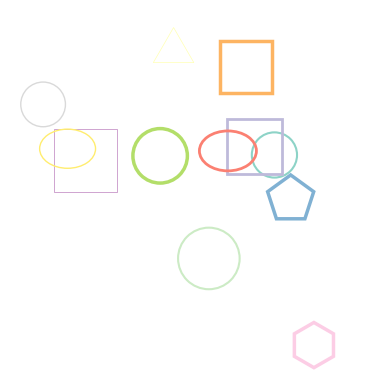[{"shape": "circle", "thickness": 1.5, "radius": 0.29, "center": [0.713, 0.597]}, {"shape": "triangle", "thickness": 0.5, "radius": 0.3, "center": [0.451, 0.868]}, {"shape": "square", "thickness": 2, "radius": 0.36, "center": [0.661, 0.619]}, {"shape": "oval", "thickness": 2, "radius": 0.37, "center": [0.592, 0.608]}, {"shape": "pentagon", "thickness": 2.5, "radius": 0.31, "center": [0.755, 0.483]}, {"shape": "square", "thickness": 2.5, "radius": 0.33, "center": [0.638, 0.825]}, {"shape": "circle", "thickness": 2.5, "radius": 0.35, "center": [0.416, 0.595]}, {"shape": "hexagon", "thickness": 2.5, "radius": 0.29, "center": [0.815, 0.104]}, {"shape": "circle", "thickness": 1, "radius": 0.29, "center": [0.112, 0.729]}, {"shape": "square", "thickness": 0.5, "radius": 0.41, "center": [0.223, 0.583]}, {"shape": "circle", "thickness": 1.5, "radius": 0.4, "center": [0.542, 0.329]}, {"shape": "oval", "thickness": 1, "radius": 0.36, "center": [0.176, 0.614]}]